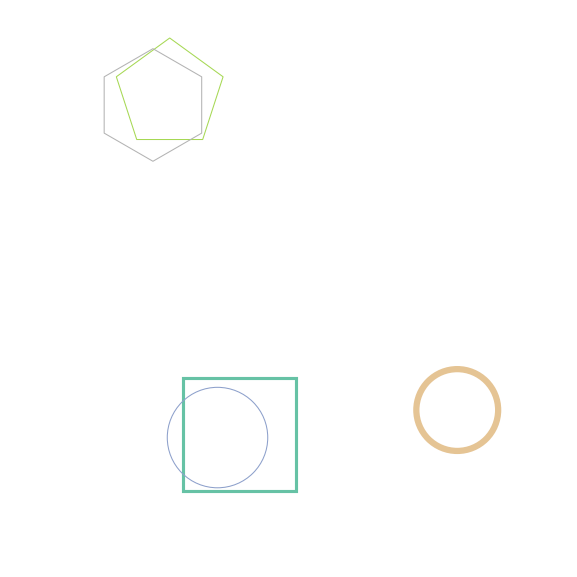[{"shape": "square", "thickness": 1.5, "radius": 0.49, "center": [0.415, 0.247]}, {"shape": "circle", "thickness": 0.5, "radius": 0.43, "center": [0.377, 0.241]}, {"shape": "pentagon", "thickness": 0.5, "radius": 0.49, "center": [0.294, 0.836]}, {"shape": "circle", "thickness": 3, "radius": 0.35, "center": [0.792, 0.289]}, {"shape": "hexagon", "thickness": 0.5, "radius": 0.49, "center": [0.265, 0.817]}]